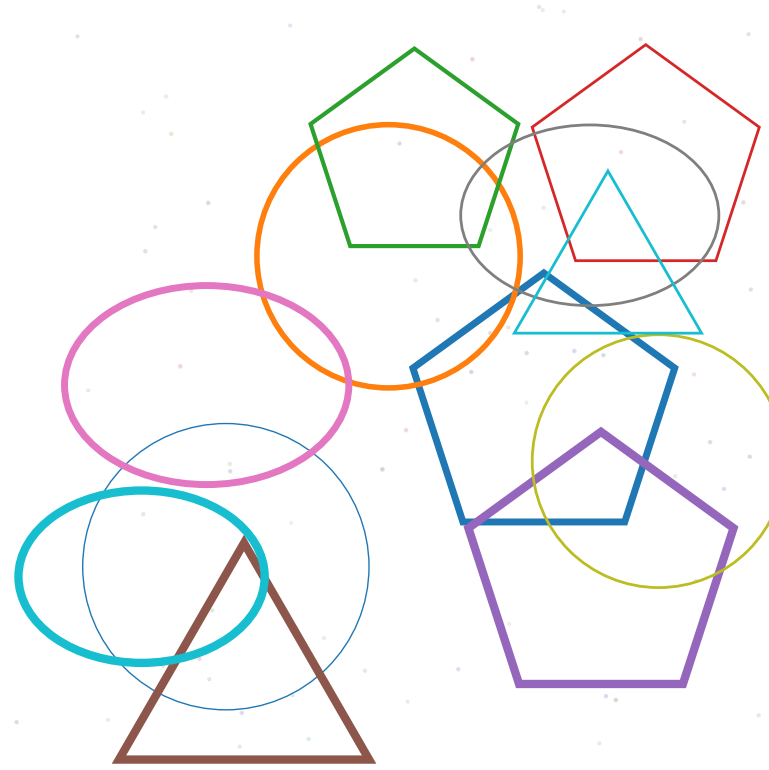[{"shape": "pentagon", "thickness": 2.5, "radius": 0.89, "center": [0.706, 0.467]}, {"shape": "circle", "thickness": 0.5, "radius": 0.93, "center": [0.293, 0.264]}, {"shape": "circle", "thickness": 2, "radius": 0.85, "center": [0.505, 0.667]}, {"shape": "pentagon", "thickness": 1.5, "radius": 0.71, "center": [0.538, 0.795]}, {"shape": "pentagon", "thickness": 1, "radius": 0.78, "center": [0.839, 0.787]}, {"shape": "pentagon", "thickness": 3, "radius": 0.91, "center": [0.78, 0.258]}, {"shape": "triangle", "thickness": 3, "radius": 0.94, "center": [0.317, 0.107]}, {"shape": "oval", "thickness": 2.5, "radius": 0.92, "center": [0.268, 0.5]}, {"shape": "oval", "thickness": 1, "radius": 0.84, "center": [0.766, 0.72]}, {"shape": "circle", "thickness": 1, "radius": 0.82, "center": [0.855, 0.401]}, {"shape": "oval", "thickness": 3, "radius": 0.8, "center": [0.184, 0.251]}, {"shape": "triangle", "thickness": 1, "radius": 0.7, "center": [0.79, 0.638]}]